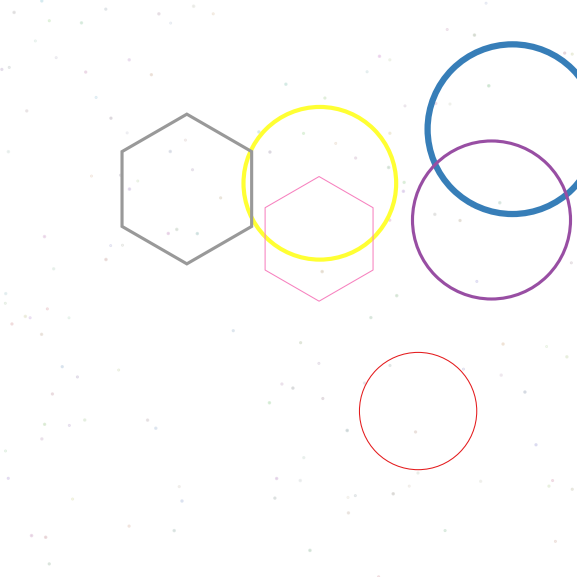[{"shape": "circle", "thickness": 0.5, "radius": 0.51, "center": [0.724, 0.287]}, {"shape": "circle", "thickness": 3, "radius": 0.73, "center": [0.887, 0.775]}, {"shape": "circle", "thickness": 1.5, "radius": 0.68, "center": [0.851, 0.618]}, {"shape": "circle", "thickness": 2, "radius": 0.66, "center": [0.554, 0.682]}, {"shape": "hexagon", "thickness": 0.5, "radius": 0.54, "center": [0.553, 0.586]}, {"shape": "hexagon", "thickness": 1.5, "radius": 0.65, "center": [0.324, 0.672]}]